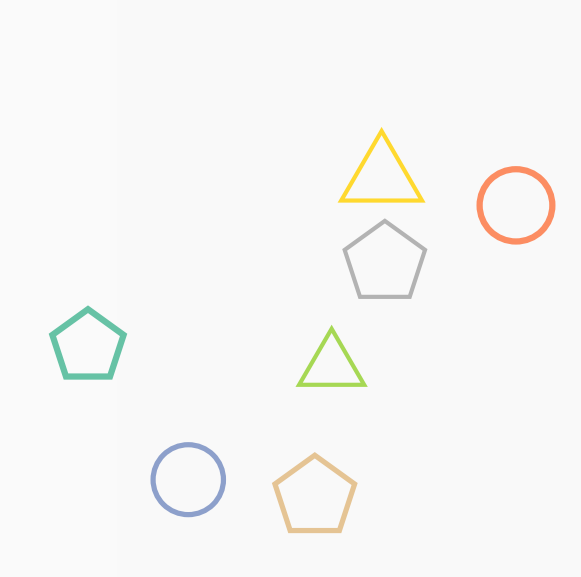[{"shape": "pentagon", "thickness": 3, "radius": 0.32, "center": [0.151, 0.399]}, {"shape": "circle", "thickness": 3, "radius": 0.31, "center": [0.888, 0.644]}, {"shape": "circle", "thickness": 2.5, "radius": 0.3, "center": [0.324, 0.169]}, {"shape": "triangle", "thickness": 2, "radius": 0.32, "center": [0.571, 0.365]}, {"shape": "triangle", "thickness": 2, "radius": 0.4, "center": [0.657, 0.692]}, {"shape": "pentagon", "thickness": 2.5, "radius": 0.36, "center": [0.542, 0.139]}, {"shape": "pentagon", "thickness": 2, "radius": 0.36, "center": [0.662, 0.544]}]